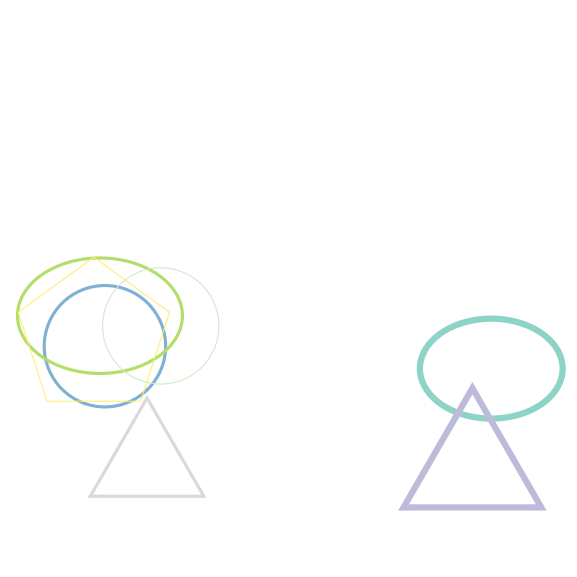[{"shape": "oval", "thickness": 3, "radius": 0.62, "center": [0.851, 0.361]}, {"shape": "triangle", "thickness": 3, "radius": 0.69, "center": [0.818, 0.189]}, {"shape": "circle", "thickness": 1.5, "radius": 0.53, "center": [0.182, 0.4]}, {"shape": "oval", "thickness": 1.5, "radius": 0.71, "center": [0.173, 0.452]}, {"shape": "triangle", "thickness": 1.5, "radius": 0.57, "center": [0.255, 0.197]}, {"shape": "circle", "thickness": 0.5, "radius": 0.5, "center": [0.278, 0.435]}, {"shape": "pentagon", "thickness": 0.5, "radius": 0.69, "center": [0.163, 0.416]}]